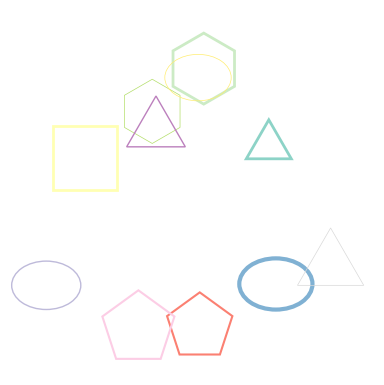[{"shape": "triangle", "thickness": 2, "radius": 0.34, "center": [0.698, 0.621]}, {"shape": "square", "thickness": 2, "radius": 0.41, "center": [0.221, 0.589]}, {"shape": "oval", "thickness": 1, "radius": 0.45, "center": [0.12, 0.259]}, {"shape": "pentagon", "thickness": 1.5, "radius": 0.45, "center": [0.519, 0.151]}, {"shape": "oval", "thickness": 3, "radius": 0.48, "center": [0.717, 0.262]}, {"shape": "hexagon", "thickness": 0.5, "radius": 0.42, "center": [0.395, 0.711]}, {"shape": "pentagon", "thickness": 1.5, "radius": 0.49, "center": [0.359, 0.148]}, {"shape": "triangle", "thickness": 0.5, "radius": 0.5, "center": [0.859, 0.309]}, {"shape": "triangle", "thickness": 1, "radius": 0.44, "center": [0.405, 0.663]}, {"shape": "hexagon", "thickness": 2, "radius": 0.46, "center": [0.529, 0.822]}, {"shape": "oval", "thickness": 0.5, "radius": 0.43, "center": [0.514, 0.798]}]